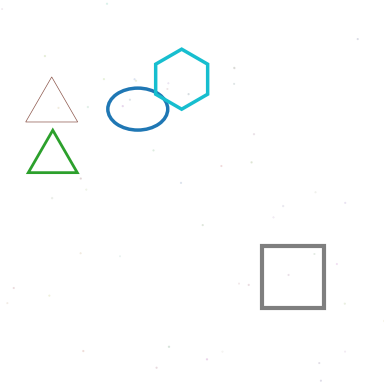[{"shape": "oval", "thickness": 2.5, "radius": 0.39, "center": [0.358, 0.717]}, {"shape": "triangle", "thickness": 2, "radius": 0.37, "center": [0.137, 0.588]}, {"shape": "triangle", "thickness": 0.5, "radius": 0.39, "center": [0.134, 0.722]}, {"shape": "square", "thickness": 3, "radius": 0.41, "center": [0.76, 0.281]}, {"shape": "hexagon", "thickness": 2.5, "radius": 0.39, "center": [0.472, 0.794]}]